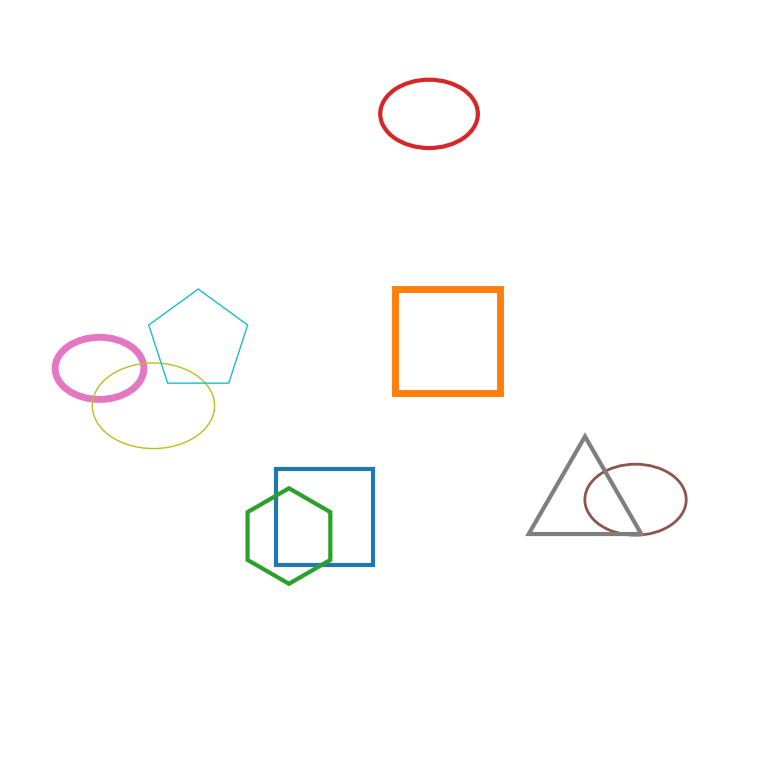[{"shape": "square", "thickness": 1.5, "radius": 0.31, "center": [0.421, 0.329]}, {"shape": "square", "thickness": 2.5, "radius": 0.34, "center": [0.581, 0.557]}, {"shape": "hexagon", "thickness": 1.5, "radius": 0.31, "center": [0.375, 0.304]}, {"shape": "oval", "thickness": 1.5, "radius": 0.32, "center": [0.557, 0.852]}, {"shape": "oval", "thickness": 1, "radius": 0.33, "center": [0.825, 0.351]}, {"shape": "oval", "thickness": 2.5, "radius": 0.29, "center": [0.129, 0.522]}, {"shape": "triangle", "thickness": 1.5, "radius": 0.42, "center": [0.76, 0.349]}, {"shape": "oval", "thickness": 0.5, "radius": 0.4, "center": [0.199, 0.473]}, {"shape": "pentagon", "thickness": 0.5, "radius": 0.34, "center": [0.257, 0.557]}]